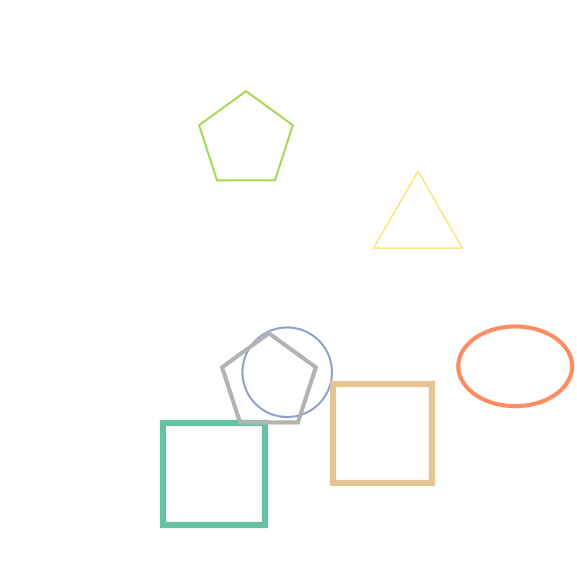[{"shape": "square", "thickness": 3, "radius": 0.44, "center": [0.37, 0.179]}, {"shape": "oval", "thickness": 2, "radius": 0.49, "center": [0.892, 0.365]}, {"shape": "circle", "thickness": 1, "radius": 0.39, "center": [0.497, 0.355]}, {"shape": "pentagon", "thickness": 1, "radius": 0.43, "center": [0.426, 0.756]}, {"shape": "triangle", "thickness": 0.5, "radius": 0.44, "center": [0.724, 0.614]}, {"shape": "square", "thickness": 3, "radius": 0.43, "center": [0.662, 0.248]}, {"shape": "pentagon", "thickness": 2, "radius": 0.43, "center": [0.466, 0.337]}]